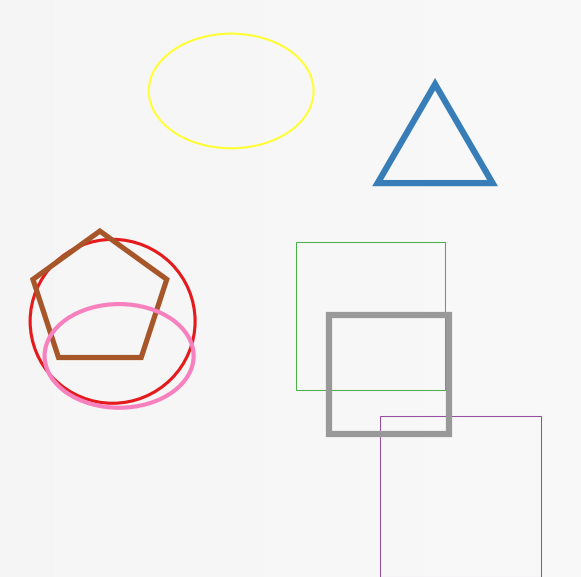[{"shape": "circle", "thickness": 1.5, "radius": 0.71, "center": [0.194, 0.443]}, {"shape": "triangle", "thickness": 3, "radius": 0.57, "center": [0.749, 0.739]}, {"shape": "square", "thickness": 0.5, "radius": 0.64, "center": [0.637, 0.451]}, {"shape": "square", "thickness": 0.5, "radius": 0.69, "center": [0.793, 0.14]}, {"shape": "oval", "thickness": 1, "radius": 0.71, "center": [0.398, 0.842]}, {"shape": "pentagon", "thickness": 2.5, "radius": 0.61, "center": [0.172, 0.478]}, {"shape": "oval", "thickness": 2, "radius": 0.64, "center": [0.205, 0.383]}, {"shape": "square", "thickness": 3, "radius": 0.52, "center": [0.67, 0.351]}]